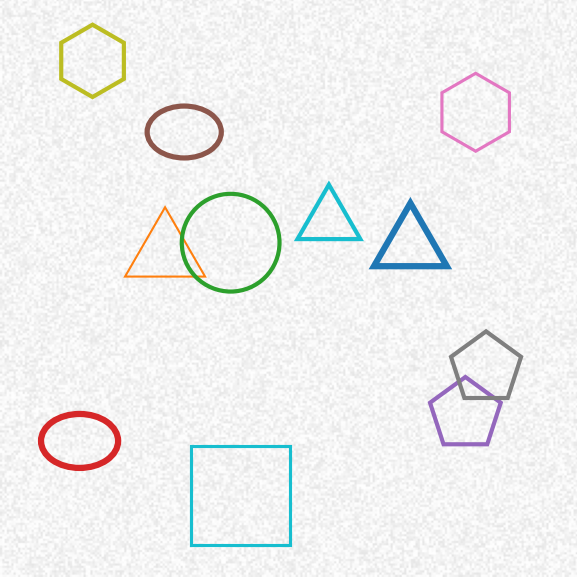[{"shape": "triangle", "thickness": 3, "radius": 0.36, "center": [0.711, 0.575]}, {"shape": "triangle", "thickness": 1, "radius": 0.4, "center": [0.286, 0.56]}, {"shape": "circle", "thickness": 2, "radius": 0.42, "center": [0.399, 0.579]}, {"shape": "oval", "thickness": 3, "radius": 0.33, "center": [0.138, 0.236]}, {"shape": "pentagon", "thickness": 2, "radius": 0.32, "center": [0.806, 0.282]}, {"shape": "oval", "thickness": 2.5, "radius": 0.32, "center": [0.319, 0.771]}, {"shape": "hexagon", "thickness": 1.5, "radius": 0.34, "center": [0.824, 0.805]}, {"shape": "pentagon", "thickness": 2, "radius": 0.32, "center": [0.842, 0.362]}, {"shape": "hexagon", "thickness": 2, "radius": 0.31, "center": [0.16, 0.894]}, {"shape": "triangle", "thickness": 2, "radius": 0.31, "center": [0.57, 0.617]}, {"shape": "square", "thickness": 1.5, "radius": 0.43, "center": [0.417, 0.141]}]